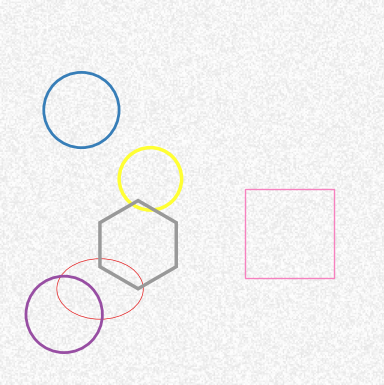[{"shape": "oval", "thickness": 0.5, "radius": 0.56, "center": [0.26, 0.249]}, {"shape": "circle", "thickness": 2, "radius": 0.49, "center": [0.212, 0.714]}, {"shape": "circle", "thickness": 2, "radius": 0.5, "center": [0.167, 0.183]}, {"shape": "circle", "thickness": 2.5, "radius": 0.41, "center": [0.391, 0.535]}, {"shape": "square", "thickness": 1, "radius": 0.58, "center": [0.752, 0.394]}, {"shape": "hexagon", "thickness": 2.5, "radius": 0.57, "center": [0.359, 0.364]}]